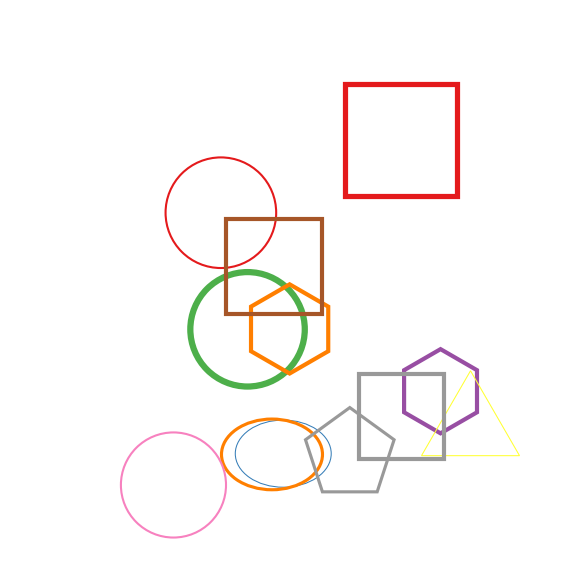[{"shape": "square", "thickness": 2.5, "radius": 0.49, "center": [0.694, 0.756]}, {"shape": "circle", "thickness": 1, "radius": 0.48, "center": [0.382, 0.631]}, {"shape": "oval", "thickness": 0.5, "radius": 0.42, "center": [0.49, 0.214]}, {"shape": "circle", "thickness": 3, "radius": 0.5, "center": [0.429, 0.429]}, {"shape": "hexagon", "thickness": 2, "radius": 0.36, "center": [0.763, 0.322]}, {"shape": "hexagon", "thickness": 2, "radius": 0.39, "center": [0.502, 0.43]}, {"shape": "oval", "thickness": 1.5, "radius": 0.44, "center": [0.471, 0.212]}, {"shape": "triangle", "thickness": 0.5, "radius": 0.49, "center": [0.815, 0.259]}, {"shape": "square", "thickness": 2, "radius": 0.41, "center": [0.475, 0.538]}, {"shape": "circle", "thickness": 1, "radius": 0.46, "center": [0.3, 0.159]}, {"shape": "square", "thickness": 2, "radius": 0.37, "center": [0.696, 0.277]}, {"shape": "pentagon", "thickness": 1.5, "radius": 0.4, "center": [0.606, 0.213]}]